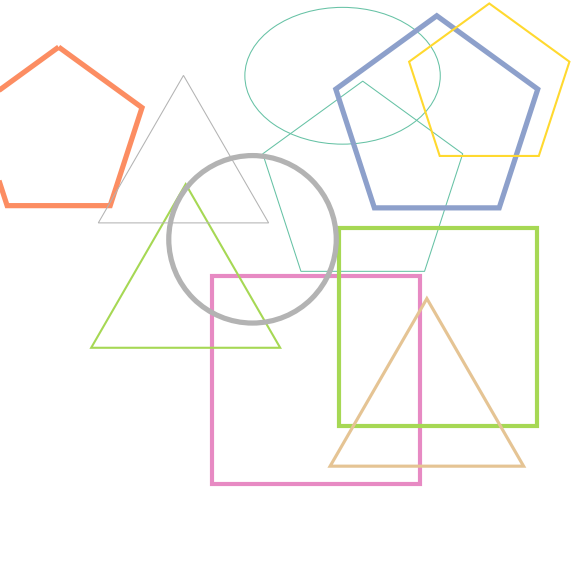[{"shape": "pentagon", "thickness": 0.5, "radius": 0.91, "center": [0.628, 0.677]}, {"shape": "oval", "thickness": 0.5, "radius": 0.85, "center": [0.593, 0.868]}, {"shape": "pentagon", "thickness": 2.5, "radius": 0.76, "center": [0.102, 0.766]}, {"shape": "pentagon", "thickness": 2.5, "radius": 0.92, "center": [0.756, 0.788]}, {"shape": "square", "thickness": 2, "radius": 0.9, "center": [0.547, 0.341]}, {"shape": "triangle", "thickness": 1, "radius": 0.94, "center": [0.322, 0.491]}, {"shape": "square", "thickness": 2, "radius": 0.86, "center": [0.758, 0.434]}, {"shape": "pentagon", "thickness": 1, "radius": 0.73, "center": [0.847, 0.847]}, {"shape": "triangle", "thickness": 1.5, "radius": 0.97, "center": [0.739, 0.289]}, {"shape": "triangle", "thickness": 0.5, "radius": 0.85, "center": [0.318, 0.698]}, {"shape": "circle", "thickness": 2.5, "radius": 0.73, "center": [0.437, 0.585]}]